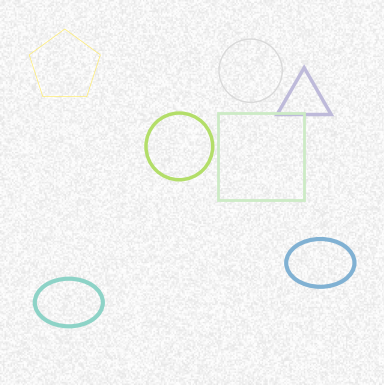[{"shape": "oval", "thickness": 3, "radius": 0.44, "center": [0.179, 0.214]}, {"shape": "triangle", "thickness": 2.5, "radius": 0.41, "center": [0.79, 0.743]}, {"shape": "oval", "thickness": 3, "radius": 0.44, "center": [0.832, 0.317]}, {"shape": "circle", "thickness": 2.5, "radius": 0.43, "center": [0.466, 0.62]}, {"shape": "circle", "thickness": 1, "radius": 0.41, "center": [0.651, 0.816]}, {"shape": "square", "thickness": 2, "radius": 0.56, "center": [0.678, 0.593]}, {"shape": "pentagon", "thickness": 0.5, "radius": 0.49, "center": [0.168, 0.828]}]